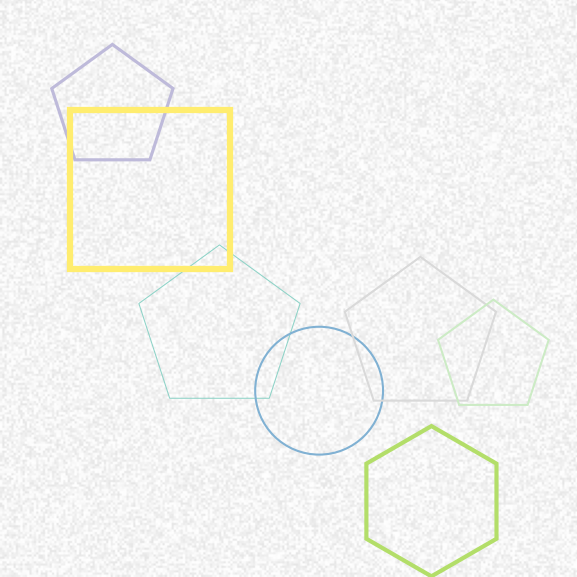[{"shape": "pentagon", "thickness": 0.5, "radius": 0.73, "center": [0.38, 0.428]}, {"shape": "pentagon", "thickness": 1.5, "radius": 0.55, "center": [0.195, 0.812]}, {"shape": "circle", "thickness": 1, "radius": 0.55, "center": [0.553, 0.323]}, {"shape": "hexagon", "thickness": 2, "radius": 0.65, "center": [0.747, 0.131]}, {"shape": "pentagon", "thickness": 1, "radius": 0.69, "center": [0.728, 0.417]}, {"shape": "pentagon", "thickness": 1, "radius": 0.5, "center": [0.854, 0.38]}, {"shape": "square", "thickness": 3, "radius": 0.69, "center": [0.259, 0.671]}]